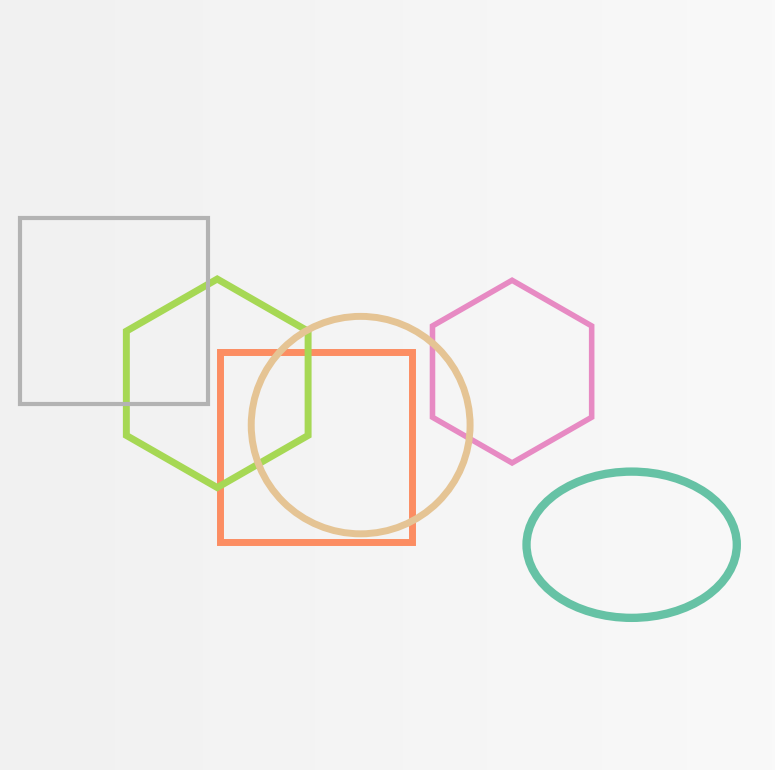[{"shape": "oval", "thickness": 3, "radius": 0.68, "center": [0.815, 0.293]}, {"shape": "square", "thickness": 2.5, "radius": 0.62, "center": [0.408, 0.419]}, {"shape": "hexagon", "thickness": 2, "radius": 0.59, "center": [0.661, 0.517]}, {"shape": "hexagon", "thickness": 2.5, "radius": 0.68, "center": [0.28, 0.502]}, {"shape": "circle", "thickness": 2.5, "radius": 0.71, "center": [0.465, 0.448]}, {"shape": "square", "thickness": 1.5, "radius": 0.6, "center": [0.147, 0.596]}]